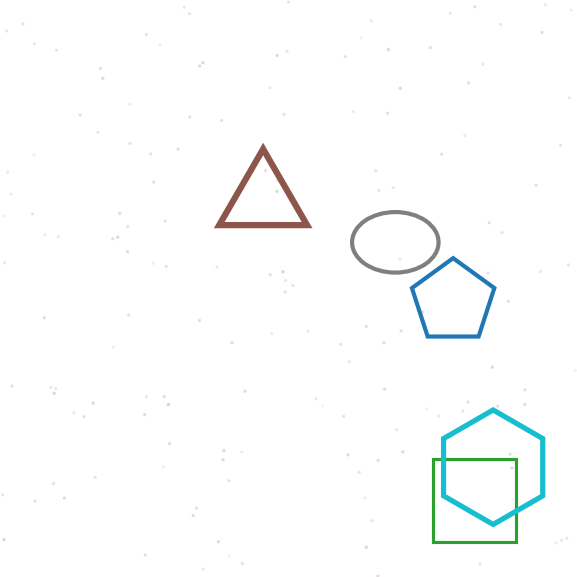[{"shape": "pentagon", "thickness": 2, "radius": 0.38, "center": [0.785, 0.477]}, {"shape": "square", "thickness": 1.5, "radius": 0.36, "center": [0.821, 0.132]}, {"shape": "triangle", "thickness": 3, "radius": 0.44, "center": [0.456, 0.653]}, {"shape": "oval", "thickness": 2, "radius": 0.37, "center": [0.685, 0.58]}, {"shape": "hexagon", "thickness": 2.5, "radius": 0.5, "center": [0.854, 0.19]}]